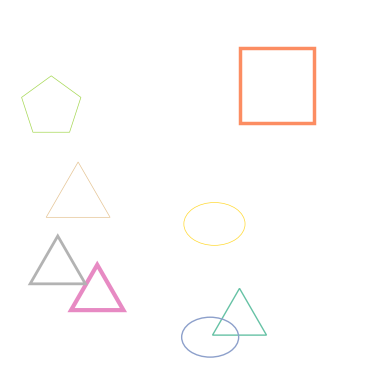[{"shape": "triangle", "thickness": 1, "radius": 0.4, "center": [0.622, 0.17]}, {"shape": "square", "thickness": 2.5, "radius": 0.49, "center": [0.719, 0.777]}, {"shape": "oval", "thickness": 1, "radius": 0.37, "center": [0.546, 0.124]}, {"shape": "triangle", "thickness": 3, "radius": 0.39, "center": [0.253, 0.234]}, {"shape": "pentagon", "thickness": 0.5, "radius": 0.4, "center": [0.133, 0.722]}, {"shape": "oval", "thickness": 0.5, "radius": 0.4, "center": [0.557, 0.418]}, {"shape": "triangle", "thickness": 0.5, "radius": 0.48, "center": [0.203, 0.483]}, {"shape": "triangle", "thickness": 2, "radius": 0.41, "center": [0.15, 0.304]}]